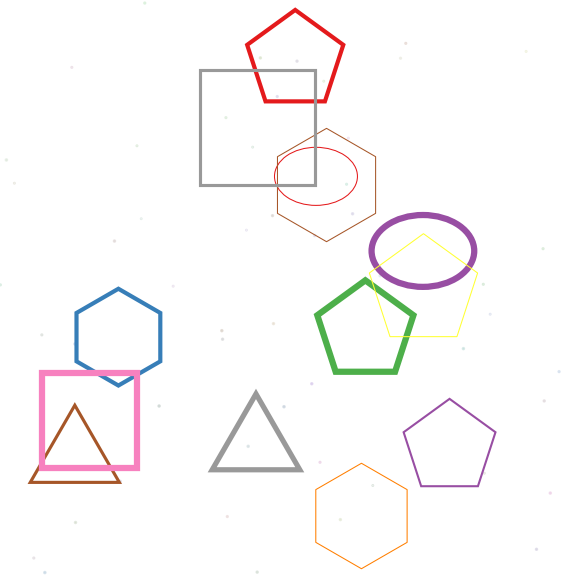[{"shape": "oval", "thickness": 0.5, "radius": 0.36, "center": [0.547, 0.694]}, {"shape": "pentagon", "thickness": 2, "radius": 0.44, "center": [0.511, 0.894]}, {"shape": "hexagon", "thickness": 2, "radius": 0.42, "center": [0.205, 0.415]}, {"shape": "pentagon", "thickness": 3, "radius": 0.44, "center": [0.633, 0.426]}, {"shape": "oval", "thickness": 3, "radius": 0.44, "center": [0.732, 0.565]}, {"shape": "pentagon", "thickness": 1, "radius": 0.42, "center": [0.778, 0.225]}, {"shape": "hexagon", "thickness": 0.5, "radius": 0.46, "center": [0.626, 0.106]}, {"shape": "pentagon", "thickness": 0.5, "radius": 0.49, "center": [0.733, 0.496]}, {"shape": "hexagon", "thickness": 0.5, "radius": 0.49, "center": [0.565, 0.679]}, {"shape": "triangle", "thickness": 1.5, "radius": 0.45, "center": [0.13, 0.208]}, {"shape": "square", "thickness": 3, "radius": 0.41, "center": [0.155, 0.271]}, {"shape": "square", "thickness": 1.5, "radius": 0.5, "center": [0.445, 0.778]}, {"shape": "triangle", "thickness": 2.5, "radius": 0.44, "center": [0.443, 0.229]}]